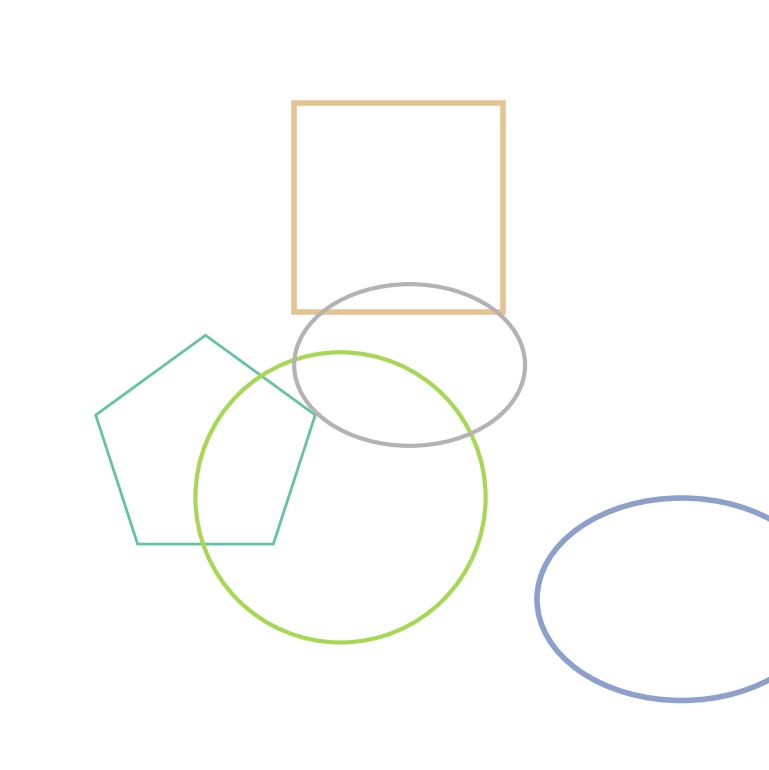[{"shape": "pentagon", "thickness": 1, "radius": 0.75, "center": [0.267, 0.415]}, {"shape": "oval", "thickness": 2, "radius": 0.94, "center": [0.885, 0.222]}, {"shape": "circle", "thickness": 1.5, "radius": 0.94, "center": [0.442, 0.354]}, {"shape": "square", "thickness": 2, "radius": 0.68, "center": [0.518, 0.731]}, {"shape": "oval", "thickness": 1.5, "radius": 0.75, "center": [0.532, 0.526]}]